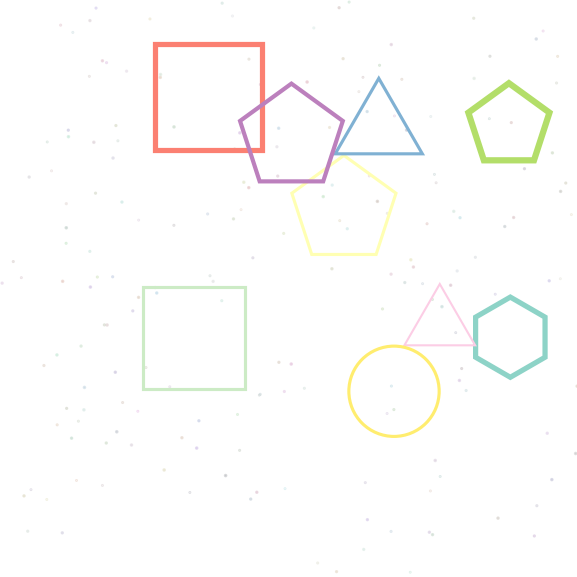[{"shape": "hexagon", "thickness": 2.5, "radius": 0.35, "center": [0.884, 0.415]}, {"shape": "pentagon", "thickness": 1.5, "radius": 0.47, "center": [0.596, 0.635]}, {"shape": "square", "thickness": 2.5, "radius": 0.46, "center": [0.361, 0.831]}, {"shape": "triangle", "thickness": 1.5, "radius": 0.44, "center": [0.656, 0.776]}, {"shape": "pentagon", "thickness": 3, "radius": 0.37, "center": [0.881, 0.781]}, {"shape": "triangle", "thickness": 1, "radius": 0.35, "center": [0.762, 0.437]}, {"shape": "pentagon", "thickness": 2, "radius": 0.47, "center": [0.505, 0.761]}, {"shape": "square", "thickness": 1.5, "radius": 0.44, "center": [0.337, 0.414]}, {"shape": "circle", "thickness": 1.5, "radius": 0.39, "center": [0.682, 0.322]}]